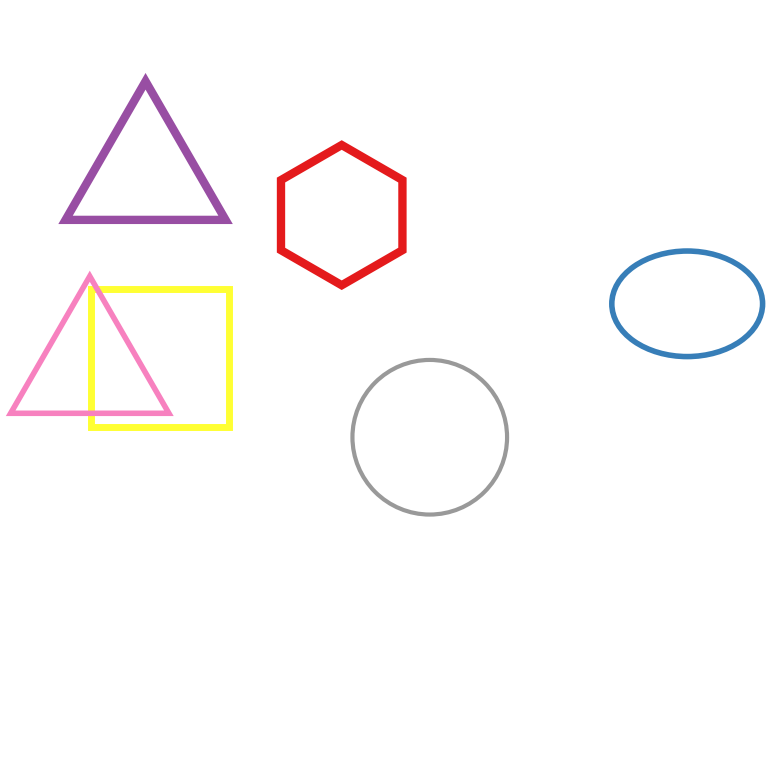[{"shape": "hexagon", "thickness": 3, "radius": 0.46, "center": [0.444, 0.721]}, {"shape": "oval", "thickness": 2, "radius": 0.49, "center": [0.892, 0.605]}, {"shape": "triangle", "thickness": 3, "radius": 0.6, "center": [0.189, 0.774]}, {"shape": "square", "thickness": 2.5, "radius": 0.45, "center": [0.208, 0.535]}, {"shape": "triangle", "thickness": 2, "radius": 0.59, "center": [0.117, 0.523]}, {"shape": "circle", "thickness": 1.5, "radius": 0.5, "center": [0.558, 0.432]}]